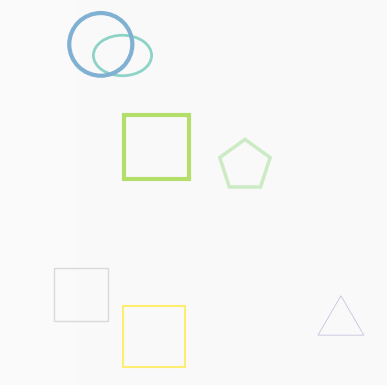[{"shape": "oval", "thickness": 2, "radius": 0.38, "center": [0.316, 0.856]}, {"shape": "triangle", "thickness": 0.5, "radius": 0.34, "center": [0.88, 0.164]}, {"shape": "circle", "thickness": 3, "radius": 0.41, "center": [0.26, 0.885]}, {"shape": "square", "thickness": 3, "radius": 0.42, "center": [0.403, 0.619]}, {"shape": "square", "thickness": 1, "radius": 0.35, "center": [0.21, 0.235]}, {"shape": "pentagon", "thickness": 2.5, "radius": 0.34, "center": [0.632, 0.57]}, {"shape": "square", "thickness": 1.5, "radius": 0.4, "center": [0.398, 0.125]}]